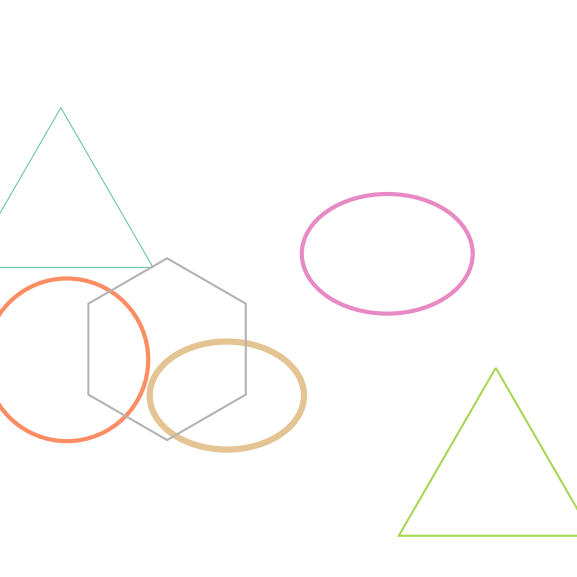[{"shape": "triangle", "thickness": 0.5, "radius": 0.92, "center": [0.105, 0.628]}, {"shape": "circle", "thickness": 2, "radius": 0.7, "center": [0.116, 0.376]}, {"shape": "oval", "thickness": 2, "radius": 0.74, "center": [0.671, 0.56]}, {"shape": "triangle", "thickness": 1, "radius": 0.97, "center": [0.858, 0.168]}, {"shape": "oval", "thickness": 3, "radius": 0.67, "center": [0.393, 0.314]}, {"shape": "hexagon", "thickness": 1, "radius": 0.79, "center": [0.289, 0.395]}]